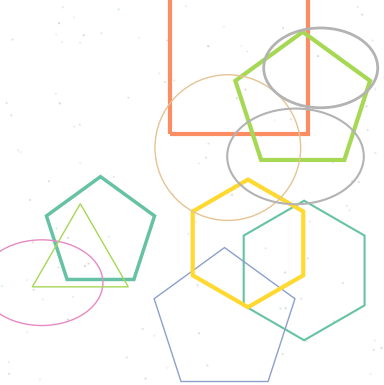[{"shape": "pentagon", "thickness": 2.5, "radius": 0.74, "center": [0.261, 0.394]}, {"shape": "hexagon", "thickness": 1.5, "radius": 0.91, "center": [0.79, 0.297]}, {"shape": "square", "thickness": 3, "radius": 0.89, "center": [0.62, 0.831]}, {"shape": "pentagon", "thickness": 1, "radius": 0.96, "center": [0.583, 0.165]}, {"shape": "oval", "thickness": 1, "radius": 0.79, "center": [0.108, 0.266]}, {"shape": "triangle", "thickness": 1, "radius": 0.72, "center": [0.209, 0.327]}, {"shape": "pentagon", "thickness": 3, "radius": 0.92, "center": [0.786, 0.733]}, {"shape": "hexagon", "thickness": 3, "radius": 0.83, "center": [0.644, 0.368]}, {"shape": "circle", "thickness": 1, "radius": 0.95, "center": [0.592, 0.617]}, {"shape": "oval", "thickness": 1.5, "radius": 0.89, "center": [0.768, 0.594]}, {"shape": "oval", "thickness": 2, "radius": 0.74, "center": [0.833, 0.824]}]